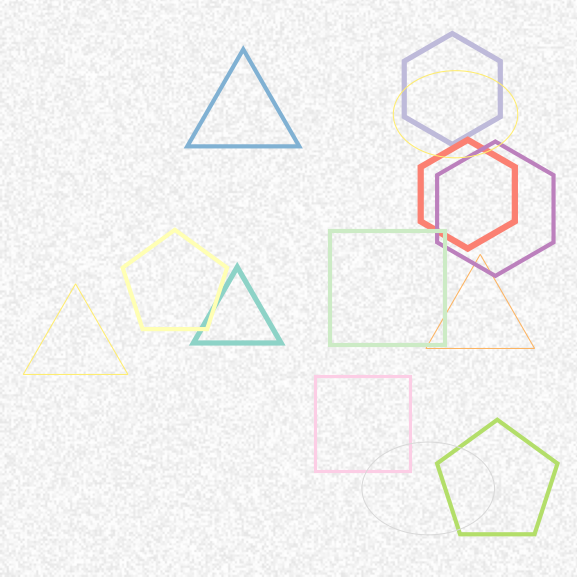[{"shape": "triangle", "thickness": 2.5, "radius": 0.44, "center": [0.411, 0.449]}, {"shape": "pentagon", "thickness": 2, "radius": 0.48, "center": [0.303, 0.506]}, {"shape": "hexagon", "thickness": 2.5, "radius": 0.48, "center": [0.783, 0.845]}, {"shape": "hexagon", "thickness": 3, "radius": 0.47, "center": [0.81, 0.663]}, {"shape": "triangle", "thickness": 2, "radius": 0.56, "center": [0.421, 0.802]}, {"shape": "triangle", "thickness": 0.5, "radius": 0.54, "center": [0.832, 0.45]}, {"shape": "pentagon", "thickness": 2, "radius": 0.55, "center": [0.861, 0.163]}, {"shape": "square", "thickness": 1.5, "radius": 0.41, "center": [0.628, 0.266]}, {"shape": "oval", "thickness": 0.5, "radius": 0.57, "center": [0.741, 0.153]}, {"shape": "hexagon", "thickness": 2, "radius": 0.58, "center": [0.858, 0.638]}, {"shape": "square", "thickness": 2, "radius": 0.5, "center": [0.671, 0.5]}, {"shape": "triangle", "thickness": 0.5, "radius": 0.52, "center": [0.131, 0.403]}, {"shape": "oval", "thickness": 0.5, "radius": 0.54, "center": [0.789, 0.801]}]